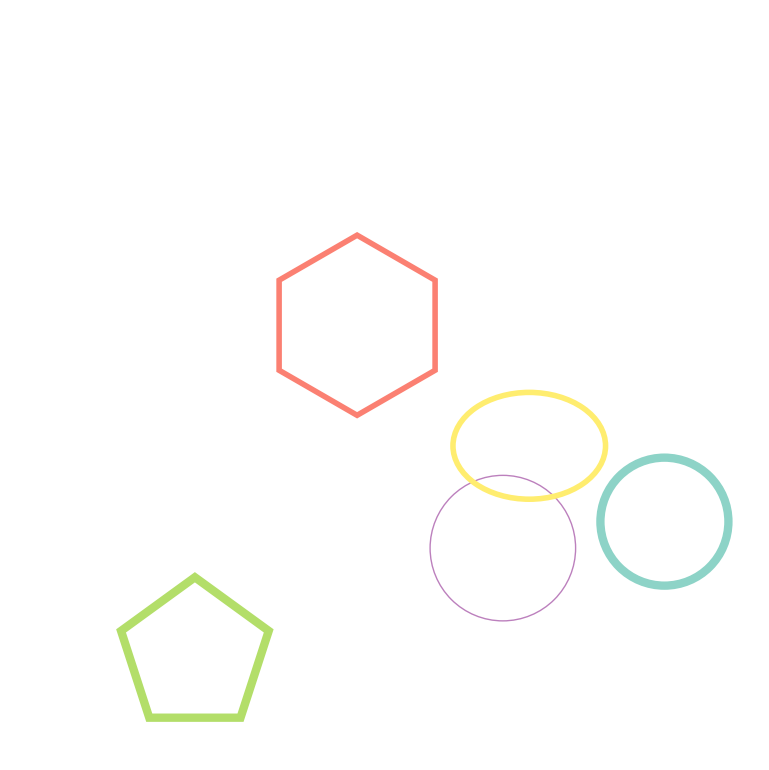[{"shape": "circle", "thickness": 3, "radius": 0.42, "center": [0.863, 0.323]}, {"shape": "hexagon", "thickness": 2, "radius": 0.58, "center": [0.464, 0.578]}, {"shape": "pentagon", "thickness": 3, "radius": 0.5, "center": [0.253, 0.149]}, {"shape": "circle", "thickness": 0.5, "radius": 0.47, "center": [0.653, 0.288]}, {"shape": "oval", "thickness": 2, "radius": 0.5, "center": [0.687, 0.421]}]